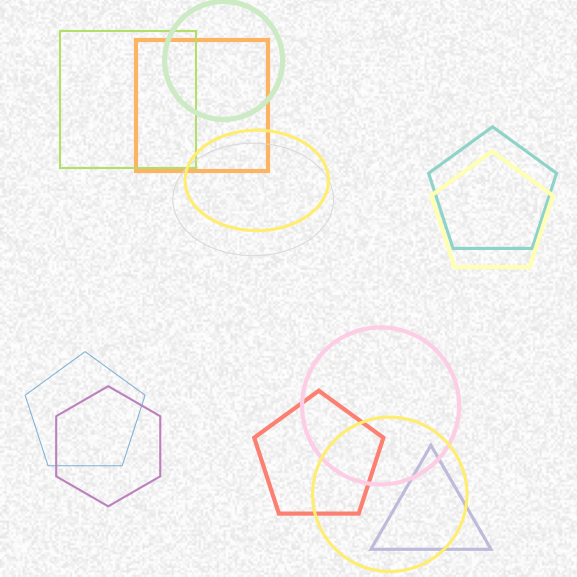[{"shape": "pentagon", "thickness": 1.5, "radius": 0.58, "center": [0.853, 0.663]}, {"shape": "pentagon", "thickness": 2, "radius": 0.55, "center": [0.852, 0.626]}, {"shape": "triangle", "thickness": 1.5, "radius": 0.6, "center": [0.746, 0.108]}, {"shape": "pentagon", "thickness": 2, "radius": 0.59, "center": [0.552, 0.205]}, {"shape": "pentagon", "thickness": 0.5, "radius": 0.55, "center": [0.147, 0.281]}, {"shape": "square", "thickness": 2, "radius": 0.57, "center": [0.35, 0.817]}, {"shape": "square", "thickness": 1, "radius": 0.59, "center": [0.222, 0.827]}, {"shape": "circle", "thickness": 2, "radius": 0.68, "center": [0.659, 0.296]}, {"shape": "oval", "thickness": 0.5, "radius": 0.7, "center": [0.438, 0.654]}, {"shape": "hexagon", "thickness": 1, "radius": 0.52, "center": [0.187, 0.226]}, {"shape": "circle", "thickness": 2.5, "radius": 0.51, "center": [0.387, 0.894]}, {"shape": "circle", "thickness": 1.5, "radius": 0.67, "center": [0.675, 0.143]}, {"shape": "oval", "thickness": 1.5, "radius": 0.62, "center": [0.445, 0.687]}]